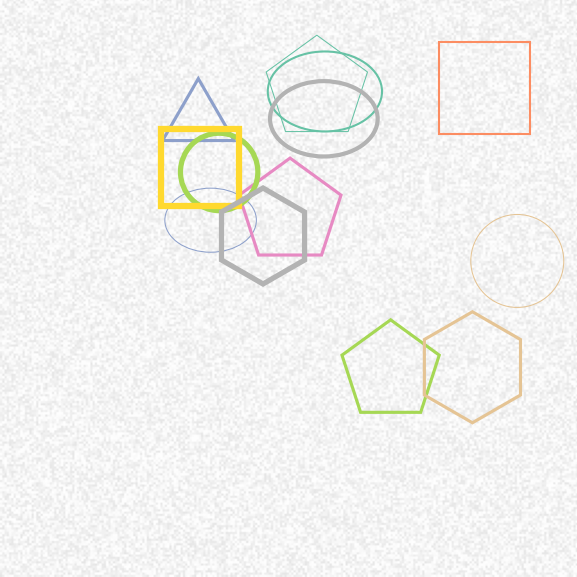[{"shape": "pentagon", "thickness": 0.5, "radius": 0.46, "center": [0.549, 0.846]}, {"shape": "oval", "thickness": 1, "radius": 0.49, "center": [0.563, 0.841]}, {"shape": "square", "thickness": 1, "radius": 0.4, "center": [0.839, 0.846]}, {"shape": "triangle", "thickness": 1.5, "radius": 0.36, "center": [0.343, 0.791]}, {"shape": "oval", "thickness": 0.5, "radius": 0.4, "center": [0.365, 0.618]}, {"shape": "pentagon", "thickness": 1.5, "radius": 0.46, "center": [0.502, 0.633]}, {"shape": "pentagon", "thickness": 1.5, "radius": 0.44, "center": [0.676, 0.357]}, {"shape": "circle", "thickness": 2.5, "radius": 0.33, "center": [0.379, 0.701]}, {"shape": "square", "thickness": 3, "radius": 0.34, "center": [0.346, 0.709]}, {"shape": "hexagon", "thickness": 1.5, "radius": 0.48, "center": [0.818, 0.363]}, {"shape": "circle", "thickness": 0.5, "radius": 0.4, "center": [0.896, 0.547]}, {"shape": "hexagon", "thickness": 2.5, "radius": 0.42, "center": [0.455, 0.59]}, {"shape": "oval", "thickness": 2, "radius": 0.47, "center": [0.561, 0.793]}]